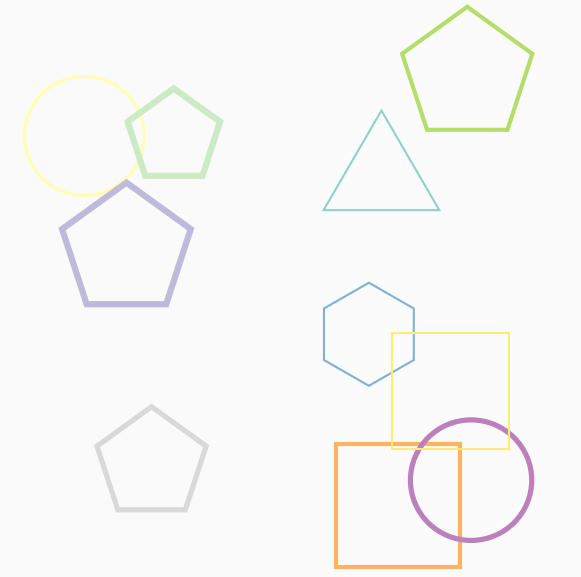[{"shape": "triangle", "thickness": 1, "radius": 0.57, "center": [0.656, 0.693]}, {"shape": "circle", "thickness": 1.5, "radius": 0.51, "center": [0.145, 0.764]}, {"shape": "pentagon", "thickness": 3, "radius": 0.58, "center": [0.218, 0.567]}, {"shape": "hexagon", "thickness": 1, "radius": 0.45, "center": [0.635, 0.42]}, {"shape": "square", "thickness": 2, "radius": 0.53, "center": [0.685, 0.124]}, {"shape": "pentagon", "thickness": 2, "radius": 0.59, "center": [0.804, 0.87]}, {"shape": "pentagon", "thickness": 2.5, "radius": 0.49, "center": [0.261, 0.196]}, {"shape": "circle", "thickness": 2.5, "radius": 0.52, "center": [0.81, 0.168]}, {"shape": "pentagon", "thickness": 3, "radius": 0.42, "center": [0.299, 0.762]}, {"shape": "square", "thickness": 1, "radius": 0.5, "center": [0.775, 0.322]}]